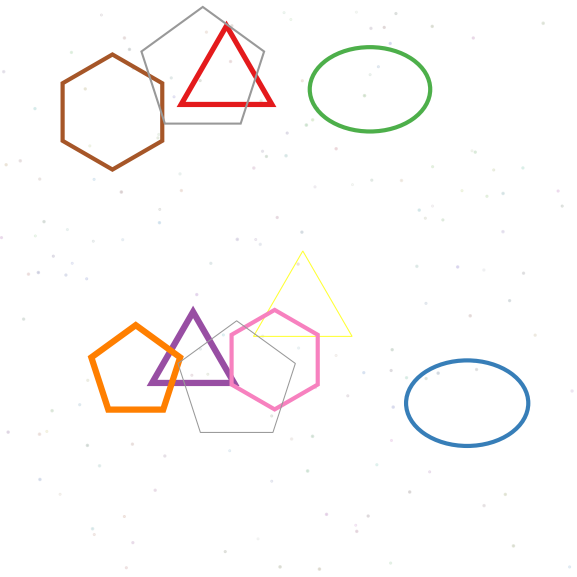[{"shape": "triangle", "thickness": 2.5, "radius": 0.45, "center": [0.392, 0.864]}, {"shape": "oval", "thickness": 2, "radius": 0.53, "center": [0.809, 0.301]}, {"shape": "oval", "thickness": 2, "radius": 0.52, "center": [0.641, 0.844]}, {"shape": "triangle", "thickness": 3, "radius": 0.41, "center": [0.334, 0.377]}, {"shape": "pentagon", "thickness": 3, "radius": 0.4, "center": [0.235, 0.355]}, {"shape": "triangle", "thickness": 0.5, "radius": 0.49, "center": [0.524, 0.466]}, {"shape": "hexagon", "thickness": 2, "radius": 0.5, "center": [0.195, 0.805]}, {"shape": "hexagon", "thickness": 2, "radius": 0.43, "center": [0.476, 0.376]}, {"shape": "pentagon", "thickness": 1, "radius": 0.56, "center": [0.351, 0.875]}, {"shape": "pentagon", "thickness": 0.5, "radius": 0.53, "center": [0.41, 0.337]}]